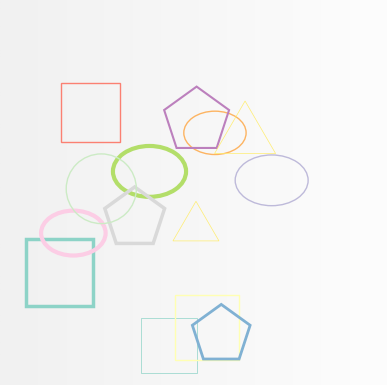[{"shape": "square", "thickness": 0.5, "radius": 0.36, "center": [0.436, 0.103]}, {"shape": "square", "thickness": 2.5, "radius": 0.43, "center": [0.153, 0.293]}, {"shape": "square", "thickness": 1, "radius": 0.42, "center": [0.534, 0.149]}, {"shape": "oval", "thickness": 1, "radius": 0.47, "center": [0.701, 0.532]}, {"shape": "square", "thickness": 1, "radius": 0.38, "center": [0.234, 0.708]}, {"shape": "pentagon", "thickness": 2, "radius": 0.39, "center": [0.571, 0.131]}, {"shape": "oval", "thickness": 1, "radius": 0.4, "center": [0.555, 0.655]}, {"shape": "oval", "thickness": 3, "radius": 0.47, "center": [0.386, 0.555]}, {"shape": "oval", "thickness": 3, "radius": 0.42, "center": [0.189, 0.395]}, {"shape": "pentagon", "thickness": 2.5, "radius": 0.41, "center": [0.348, 0.433]}, {"shape": "pentagon", "thickness": 1.5, "radius": 0.44, "center": [0.507, 0.687]}, {"shape": "circle", "thickness": 1, "radius": 0.45, "center": [0.261, 0.51]}, {"shape": "triangle", "thickness": 0.5, "radius": 0.34, "center": [0.506, 0.409]}, {"shape": "triangle", "thickness": 0.5, "radius": 0.46, "center": [0.632, 0.647]}]